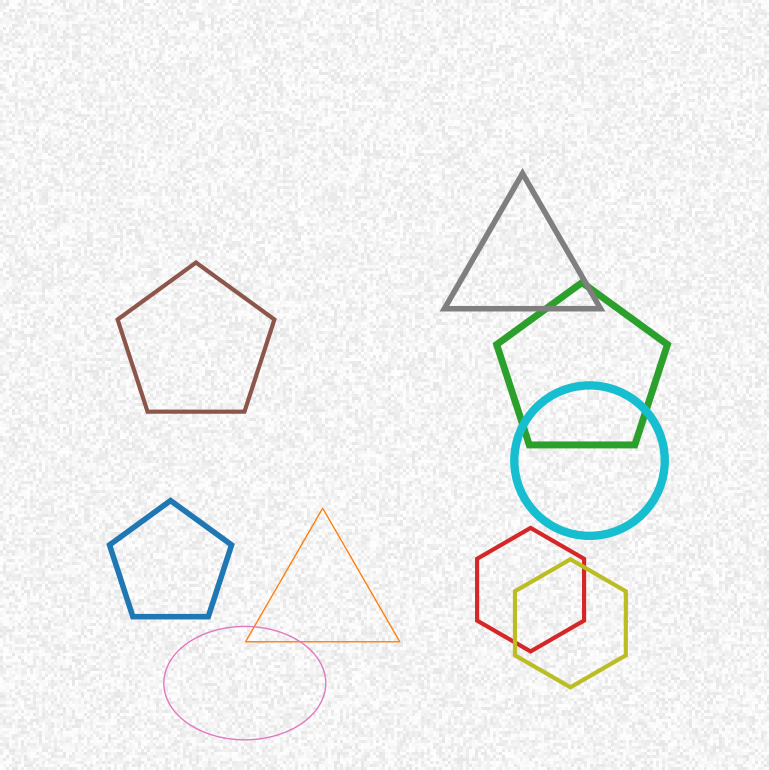[{"shape": "pentagon", "thickness": 2, "radius": 0.42, "center": [0.222, 0.267]}, {"shape": "triangle", "thickness": 0.5, "radius": 0.58, "center": [0.419, 0.224]}, {"shape": "pentagon", "thickness": 2.5, "radius": 0.58, "center": [0.756, 0.517]}, {"shape": "hexagon", "thickness": 1.5, "radius": 0.4, "center": [0.689, 0.234]}, {"shape": "pentagon", "thickness": 1.5, "radius": 0.54, "center": [0.255, 0.552]}, {"shape": "oval", "thickness": 0.5, "radius": 0.53, "center": [0.318, 0.113]}, {"shape": "triangle", "thickness": 2, "radius": 0.59, "center": [0.679, 0.658]}, {"shape": "hexagon", "thickness": 1.5, "radius": 0.42, "center": [0.741, 0.191]}, {"shape": "circle", "thickness": 3, "radius": 0.49, "center": [0.766, 0.402]}]